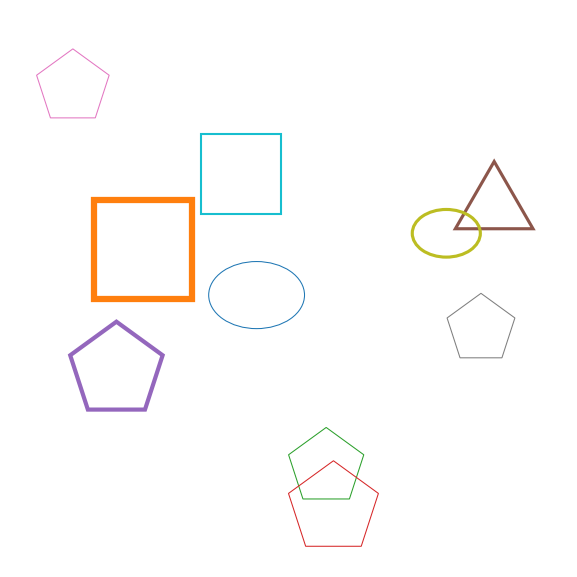[{"shape": "oval", "thickness": 0.5, "radius": 0.41, "center": [0.444, 0.488]}, {"shape": "square", "thickness": 3, "radius": 0.43, "center": [0.248, 0.568]}, {"shape": "pentagon", "thickness": 0.5, "radius": 0.34, "center": [0.565, 0.191]}, {"shape": "pentagon", "thickness": 0.5, "radius": 0.41, "center": [0.577, 0.119]}, {"shape": "pentagon", "thickness": 2, "radius": 0.42, "center": [0.202, 0.358]}, {"shape": "triangle", "thickness": 1.5, "radius": 0.39, "center": [0.856, 0.642]}, {"shape": "pentagon", "thickness": 0.5, "radius": 0.33, "center": [0.126, 0.848]}, {"shape": "pentagon", "thickness": 0.5, "radius": 0.31, "center": [0.833, 0.429]}, {"shape": "oval", "thickness": 1.5, "radius": 0.29, "center": [0.773, 0.595]}, {"shape": "square", "thickness": 1, "radius": 0.35, "center": [0.418, 0.698]}]